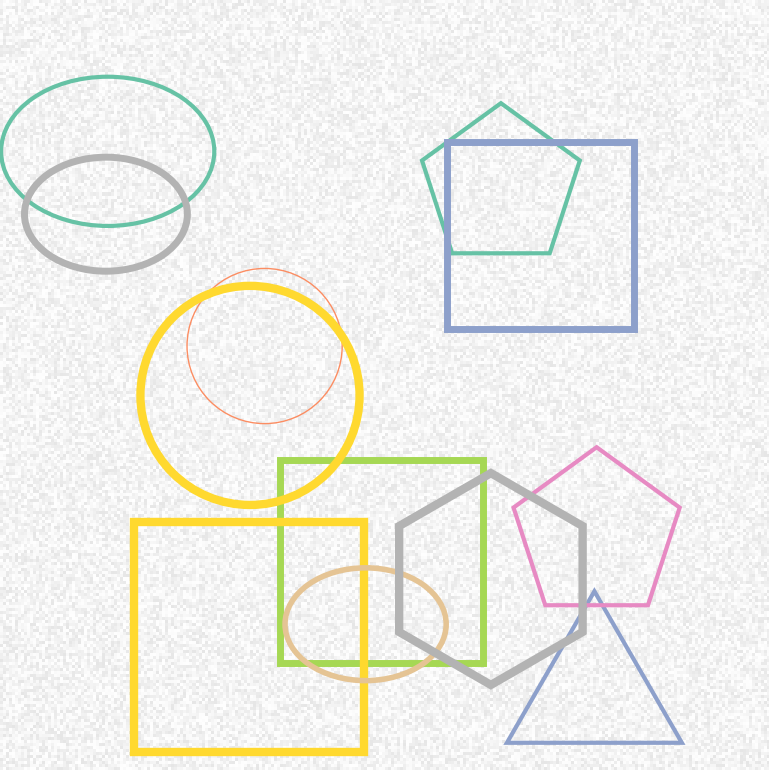[{"shape": "oval", "thickness": 1.5, "radius": 0.69, "center": [0.14, 0.803]}, {"shape": "pentagon", "thickness": 1.5, "radius": 0.54, "center": [0.651, 0.758]}, {"shape": "circle", "thickness": 0.5, "radius": 0.5, "center": [0.344, 0.551]}, {"shape": "square", "thickness": 2.5, "radius": 0.61, "center": [0.702, 0.694]}, {"shape": "triangle", "thickness": 1.5, "radius": 0.66, "center": [0.772, 0.101]}, {"shape": "pentagon", "thickness": 1.5, "radius": 0.57, "center": [0.775, 0.306]}, {"shape": "square", "thickness": 2.5, "radius": 0.66, "center": [0.496, 0.271]}, {"shape": "circle", "thickness": 3, "radius": 0.71, "center": [0.325, 0.486]}, {"shape": "square", "thickness": 3, "radius": 0.75, "center": [0.323, 0.173]}, {"shape": "oval", "thickness": 2, "radius": 0.52, "center": [0.475, 0.189]}, {"shape": "oval", "thickness": 2.5, "radius": 0.53, "center": [0.138, 0.722]}, {"shape": "hexagon", "thickness": 3, "radius": 0.69, "center": [0.638, 0.248]}]